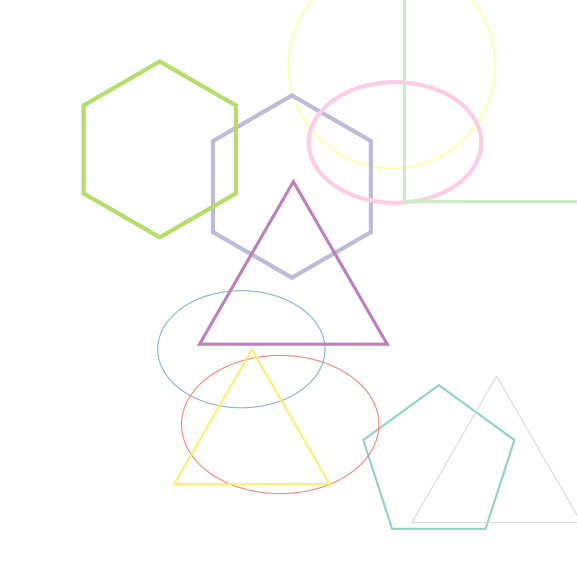[{"shape": "pentagon", "thickness": 1, "radius": 0.69, "center": [0.76, 0.195]}, {"shape": "circle", "thickness": 1, "radius": 0.89, "center": [0.679, 0.887]}, {"shape": "hexagon", "thickness": 2, "radius": 0.79, "center": [0.506, 0.676]}, {"shape": "oval", "thickness": 0.5, "radius": 0.85, "center": [0.485, 0.264]}, {"shape": "oval", "thickness": 0.5, "radius": 0.72, "center": [0.418, 0.394]}, {"shape": "hexagon", "thickness": 2, "radius": 0.76, "center": [0.277, 0.74]}, {"shape": "oval", "thickness": 2, "radius": 0.75, "center": [0.684, 0.752]}, {"shape": "triangle", "thickness": 0.5, "radius": 0.85, "center": [0.86, 0.179]}, {"shape": "triangle", "thickness": 1.5, "radius": 0.94, "center": [0.508, 0.497]}, {"shape": "square", "thickness": 1.5, "radius": 0.88, "center": [0.876, 0.827]}, {"shape": "triangle", "thickness": 1, "radius": 0.78, "center": [0.436, 0.239]}]